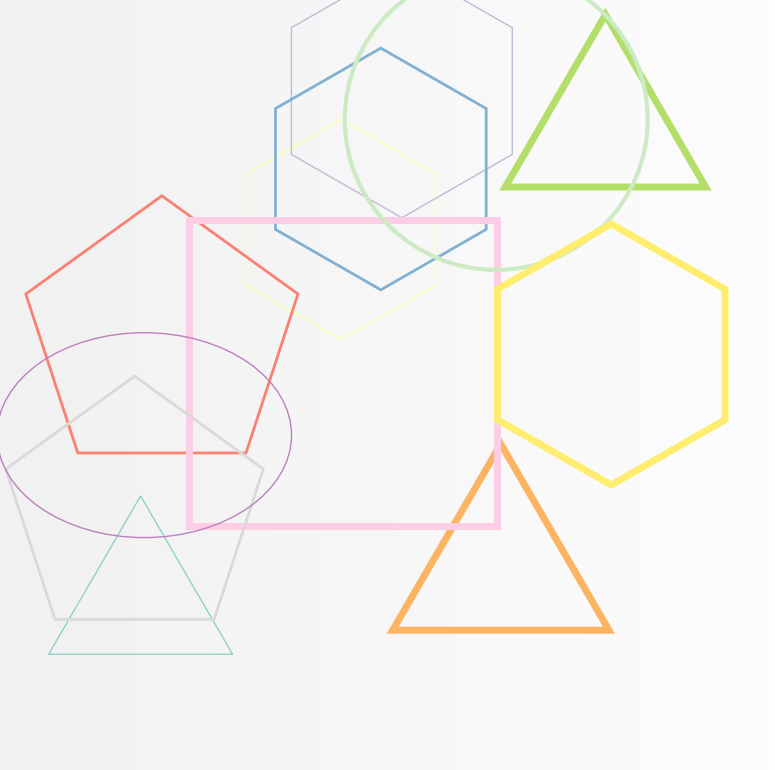[{"shape": "triangle", "thickness": 0.5, "radius": 0.69, "center": [0.181, 0.219]}, {"shape": "hexagon", "thickness": 0.5, "radius": 0.71, "center": [0.44, 0.702]}, {"shape": "hexagon", "thickness": 0.5, "radius": 0.82, "center": [0.519, 0.882]}, {"shape": "pentagon", "thickness": 1, "radius": 0.92, "center": [0.209, 0.561]}, {"shape": "hexagon", "thickness": 1, "radius": 0.78, "center": [0.491, 0.781]}, {"shape": "triangle", "thickness": 2.5, "radius": 0.81, "center": [0.646, 0.262]}, {"shape": "triangle", "thickness": 2.5, "radius": 0.75, "center": [0.781, 0.832]}, {"shape": "square", "thickness": 2.5, "radius": 0.99, "center": [0.442, 0.515]}, {"shape": "pentagon", "thickness": 1, "radius": 0.87, "center": [0.174, 0.337]}, {"shape": "oval", "thickness": 0.5, "radius": 0.95, "center": [0.186, 0.435]}, {"shape": "circle", "thickness": 1.5, "radius": 0.98, "center": [0.64, 0.845]}, {"shape": "hexagon", "thickness": 2.5, "radius": 0.85, "center": [0.789, 0.54]}]